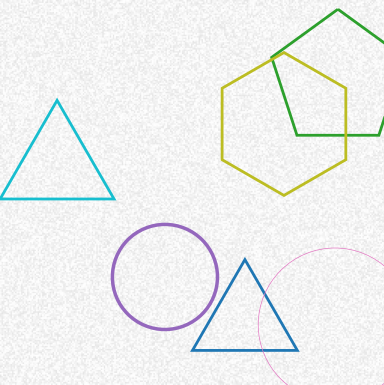[{"shape": "triangle", "thickness": 2, "radius": 0.79, "center": [0.636, 0.168]}, {"shape": "pentagon", "thickness": 2, "radius": 0.9, "center": [0.878, 0.795]}, {"shape": "circle", "thickness": 2.5, "radius": 0.68, "center": [0.428, 0.281]}, {"shape": "circle", "thickness": 0.5, "radius": 1.0, "center": [0.87, 0.157]}, {"shape": "hexagon", "thickness": 2, "radius": 0.93, "center": [0.738, 0.678]}, {"shape": "triangle", "thickness": 2, "radius": 0.85, "center": [0.148, 0.569]}]